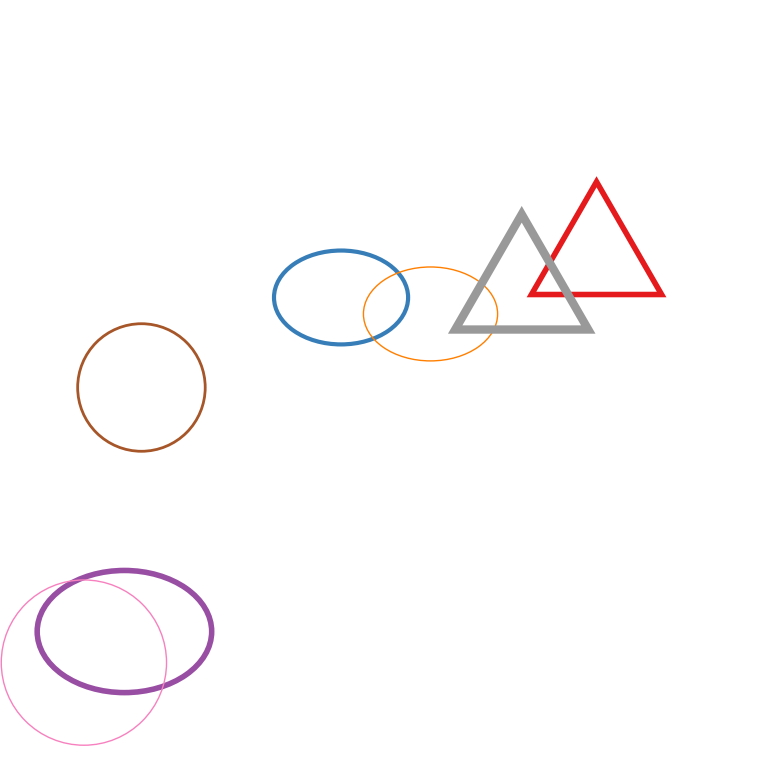[{"shape": "triangle", "thickness": 2, "radius": 0.49, "center": [0.775, 0.666]}, {"shape": "oval", "thickness": 1.5, "radius": 0.44, "center": [0.443, 0.614]}, {"shape": "oval", "thickness": 2, "radius": 0.57, "center": [0.162, 0.18]}, {"shape": "oval", "thickness": 0.5, "radius": 0.44, "center": [0.559, 0.592]}, {"shape": "circle", "thickness": 1, "radius": 0.41, "center": [0.184, 0.497]}, {"shape": "circle", "thickness": 0.5, "radius": 0.54, "center": [0.109, 0.139]}, {"shape": "triangle", "thickness": 3, "radius": 0.5, "center": [0.678, 0.622]}]